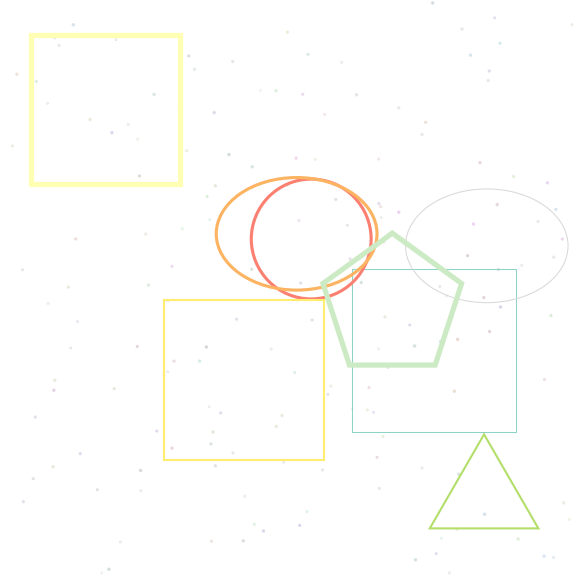[{"shape": "square", "thickness": 0.5, "radius": 0.71, "center": [0.752, 0.392]}, {"shape": "square", "thickness": 2.5, "radius": 0.64, "center": [0.183, 0.809]}, {"shape": "circle", "thickness": 1.5, "radius": 0.52, "center": [0.539, 0.585]}, {"shape": "oval", "thickness": 1.5, "radius": 0.7, "center": [0.514, 0.594]}, {"shape": "triangle", "thickness": 1, "radius": 0.54, "center": [0.838, 0.138]}, {"shape": "oval", "thickness": 0.5, "radius": 0.7, "center": [0.843, 0.573]}, {"shape": "pentagon", "thickness": 2.5, "radius": 0.63, "center": [0.679, 0.469]}, {"shape": "square", "thickness": 1, "radius": 0.7, "center": [0.422, 0.341]}]